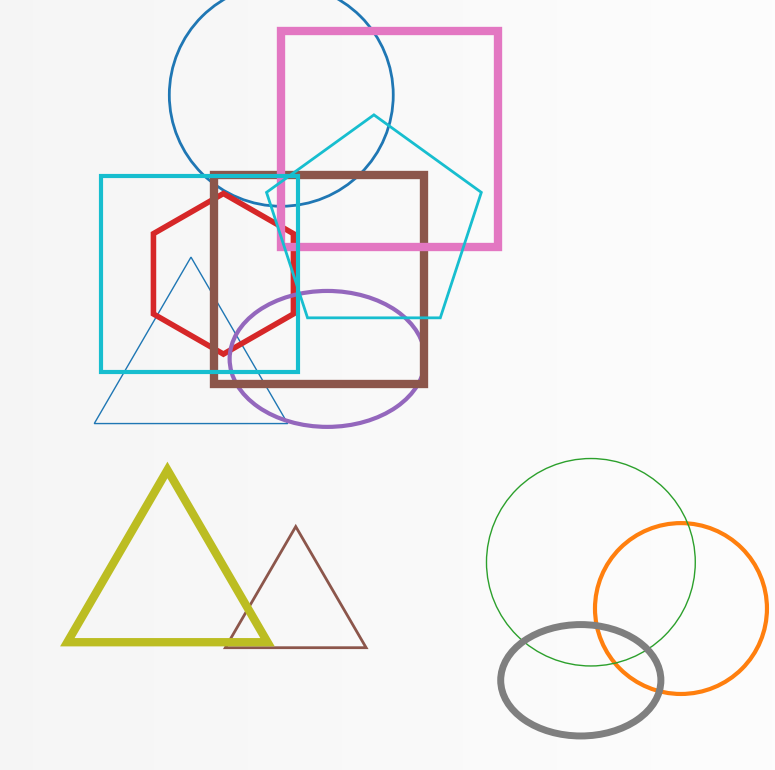[{"shape": "triangle", "thickness": 0.5, "radius": 0.72, "center": [0.246, 0.522]}, {"shape": "circle", "thickness": 1, "radius": 0.72, "center": [0.363, 0.877]}, {"shape": "circle", "thickness": 1.5, "radius": 0.55, "center": [0.879, 0.21]}, {"shape": "circle", "thickness": 0.5, "radius": 0.67, "center": [0.762, 0.27]}, {"shape": "hexagon", "thickness": 2, "radius": 0.52, "center": [0.288, 0.644]}, {"shape": "oval", "thickness": 1.5, "radius": 0.63, "center": [0.422, 0.534]}, {"shape": "triangle", "thickness": 1, "radius": 0.52, "center": [0.382, 0.211]}, {"shape": "square", "thickness": 3, "radius": 0.68, "center": [0.412, 0.637]}, {"shape": "square", "thickness": 3, "radius": 0.7, "center": [0.502, 0.82]}, {"shape": "oval", "thickness": 2.5, "radius": 0.52, "center": [0.749, 0.117]}, {"shape": "triangle", "thickness": 3, "radius": 0.75, "center": [0.216, 0.241]}, {"shape": "pentagon", "thickness": 1, "radius": 0.73, "center": [0.482, 0.705]}, {"shape": "square", "thickness": 1.5, "radius": 0.64, "center": [0.257, 0.644]}]